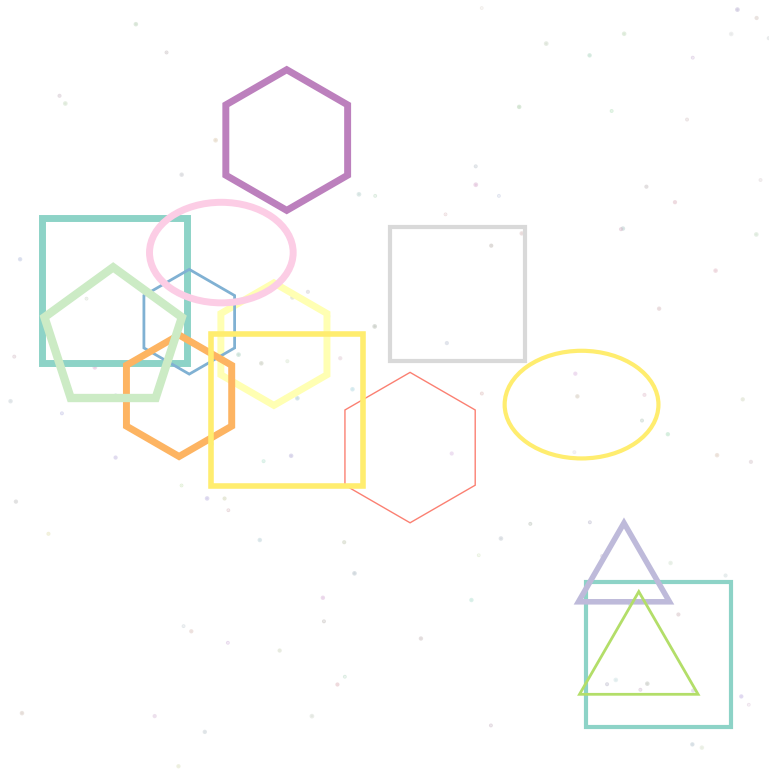[{"shape": "square", "thickness": 1.5, "radius": 0.47, "center": [0.855, 0.15]}, {"shape": "square", "thickness": 2.5, "radius": 0.47, "center": [0.149, 0.623]}, {"shape": "hexagon", "thickness": 2.5, "radius": 0.4, "center": [0.356, 0.553]}, {"shape": "triangle", "thickness": 2, "radius": 0.34, "center": [0.81, 0.253]}, {"shape": "hexagon", "thickness": 0.5, "radius": 0.49, "center": [0.533, 0.419]}, {"shape": "hexagon", "thickness": 1, "radius": 0.34, "center": [0.246, 0.582]}, {"shape": "hexagon", "thickness": 2.5, "radius": 0.39, "center": [0.233, 0.486]}, {"shape": "triangle", "thickness": 1, "radius": 0.44, "center": [0.83, 0.143]}, {"shape": "oval", "thickness": 2.5, "radius": 0.47, "center": [0.287, 0.672]}, {"shape": "square", "thickness": 1.5, "radius": 0.44, "center": [0.594, 0.618]}, {"shape": "hexagon", "thickness": 2.5, "radius": 0.46, "center": [0.372, 0.818]}, {"shape": "pentagon", "thickness": 3, "radius": 0.47, "center": [0.147, 0.559]}, {"shape": "oval", "thickness": 1.5, "radius": 0.5, "center": [0.755, 0.475]}, {"shape": "square", "thickness": 2, "radius": 0.49, "center": [0.373, 0.468]}]